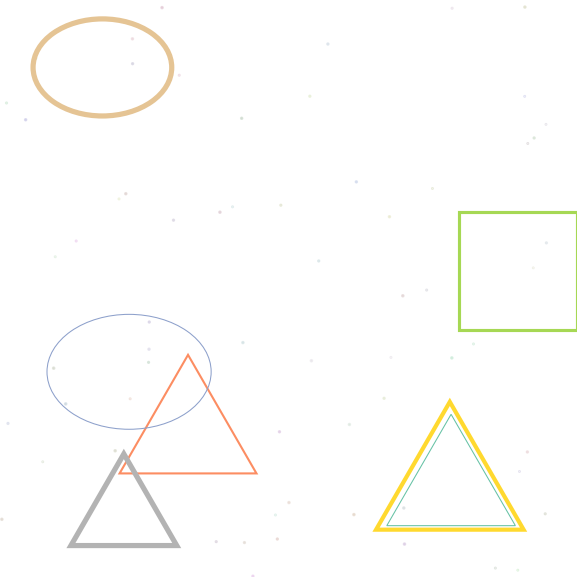[{"shape": "triangle", "thickness": 0.5, "radius": 0.64, "center": [0.781, 0.153]}, {"shape": "triangle", "thickness": 1, "radius": 0.68, "center": [0.326, 0.248]}, {"shape": "oval", "thickness": 0.5, "radius": 0.71, "center": [0.224, 0.355]}, {"shape": "square", "thickness": 1.5, "radius": 0.51, "center": [0.897, 0.529]}, {"shape": "triangle", "thickness": 2, "radius": 0.74, "center": [0.779, 0.156]}, {"shape": "oval", "thickness": 2.5, "radius": 0.6, "center": [0.177, 0.882]}, {"shape": "triangle", "thickness": 2.5, "radius": 0.53, "center": [0.214, 0.107]}]